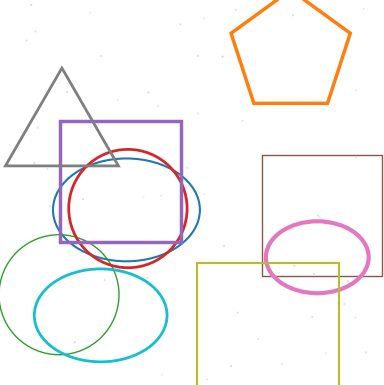[{"shape": "oval", "thickness": 1.5, "radius": 0.95, "center": [0.328, 0.455]}, {"shape": "pentagon", "thickness": 2.5, "radius": 0.81, "center": [0.755, 0.863]}, {"shape": "circle", "thickness": 1, "radius": 0.78, "center": [0.153, 0.234]}, {"shape": "circle", "thickness": 2, "radius": 0.77, "center": [0.332, 0.458]}, {"shape": "square", "thickness": 2.5, "radius": 0.79, "center": [0.312, 0.528]}, {"shape": "square", "thickness": 1, "radius": 0.78, "center": [0.837, 0.44]}, {"shape": "oval", "thickness": 3, "radius": 0.67, "center": [0.824, 0.332]}, {"shape": "triangle", "thickness": 2, "radius": 0.85, "center": [0.161, 0.654]}, {"shape": "square", "thickness": 1.5, "radius": 0.93, "center": [0.696, 0.132]}, {"shape": "oval", "thickness": 2, "radius": 0.86, "center": [0.261, 0.181]}]